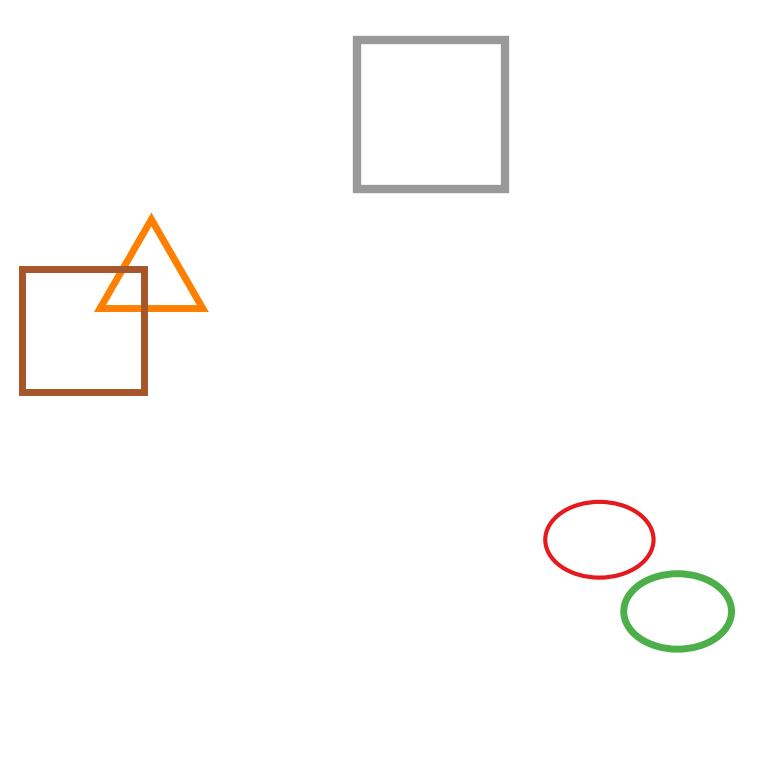[{"shape": "oval", "thickness": 1.5, "radius": 0.35, "center": [0.778, 0.299]}, {"shape": "oval", "thickness": 2.5, "radius": 0.35, "center": [0.88, 0.206]}, {"shape": "triangle", "thickness": 2.5, "radius": 0.39, "center": [0.197, 0.638]}, {"shape": "square", "thickness": 2.5, "radius": 0.4, "center": [0.107, 0.571]}, {"shape": "square", "thickness": 3, "radius": 0.48, "center": [0.56, 0.851]}]